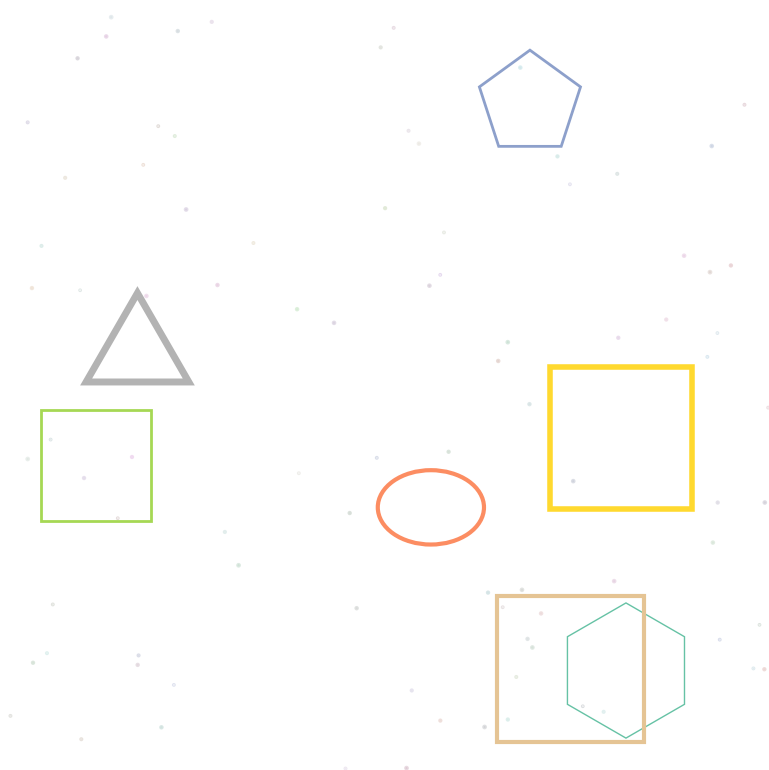[{"shape": "hexagon", "thickness": 0.5, "radius": 0.44, "center": [0.813, 0.129]}, {"shape": "oval", "thickness": 1.5, "radius": 0.34, "center": [0.56, 0.341]}, {"shape": "pentagon", "thickness": 1, "radius": 0.35, "center": [0.688, 0.866]}, {"shape": "square", "thickness": 1, "radius": 0.36, "center": [0.125, 0.396]}, {"shape": "square", "thickness": 2, "radius": 0.46, "center": [0.806, 0.431]}, {"shape": "square", "thickness": 1.5, "radius": 0.48, "center": [0.741, 0.131]}, {"shape": "triangle", "thickness": 2.5, "radius": 0.38, "center": [0.179, 0.542]}]